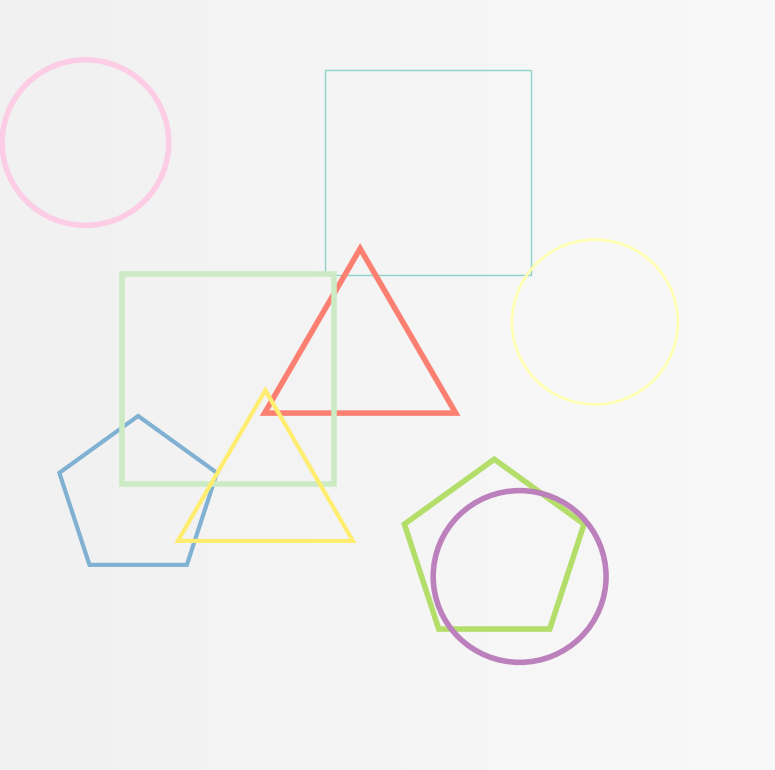[{"shape": "square", "thickness": 0.5, "radius": 0.67, "center": [0.552, 0.776]}, {"shape": "circle", "thickness": 1, "radius": 0.54, "center": [0.768, 0.582]}, {"shape": "triangle", "thickness": 2, "radius": 0.71, "center": [0.465, 0.535]}, {"shape": "pentagon", "thickness": 1.5, "radius": 0.53, "center": [0.178, 0.353]}, {"shape": "pentagon", "thickness": 2, "radius": 0.61, "center": [0.638, 0.282]}, {"shape": "circle", "thickness": 2, "radius": 0.54, "center": [0.11, 0.815]}, {"shape": "circle", "thickness": 2, "radius": 0.56, "center": [0.67, 0.251]}, {"shape": "square", "thickness": 2, "radius": 0.68, "center": [0.294, 0.507]}, {"shape": "triangle", "thickness": 1.5, "radius": 0.65, "center": [0.342, 0.363]}]